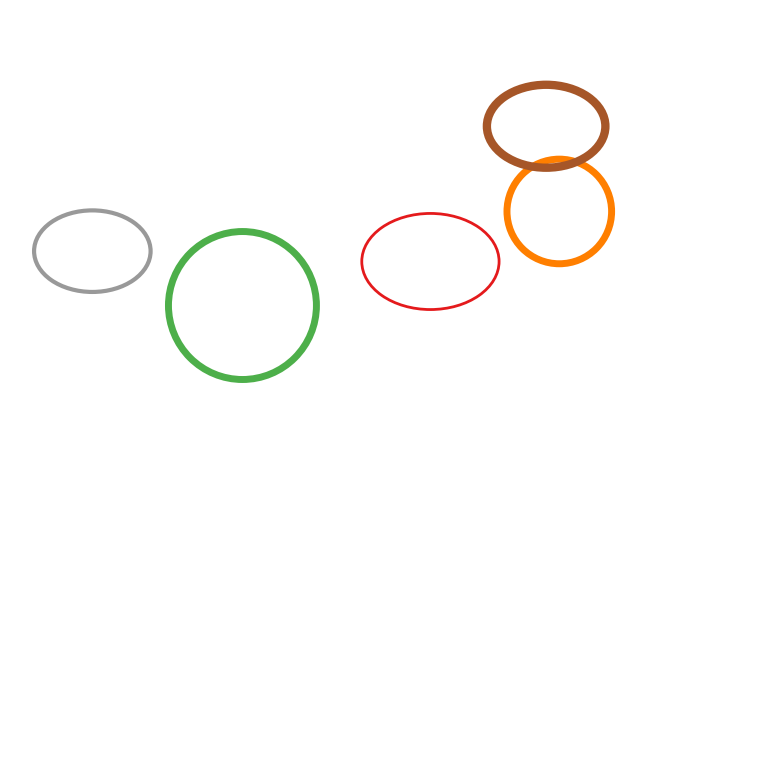[{"shape": "oval", "thickness": 1, "radius": 0.45, "center": [0.559, 0.66]}, {"shape": "circle", "thickness": 2.5, "radius": 0.48, "center": [0.315, 0.603]}, {"shape": "circle", "thickness": 2.5, "radius": 0.34, "center": [0.726, 0.725]}, {"shape": "oval", "thickness": 3, "radius": 0.38, "center": [0.709, 0.836]}, {"shape": "oval", "thickness": 1.5, "radius": 0.38, "center": [0.12, 0.674]}]